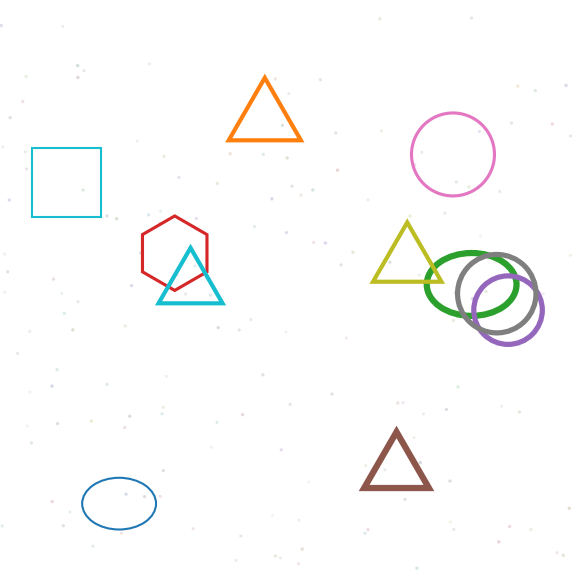[{"shape": "oval", "thickness": 1, "radius": 0.32, "center": [0.206, 0.127]}, {"shape": "triangle", "thickness": 2, "radius": 0.36, "center": [0.459, 0.792]}, {"shape": "oval", "thickness": 3, "radius": 0.39, "center": [0.817, 0.507]}, {"shape": "hexagon", "thickness": 1.5, "radius": 0.32, "center": [0.303, 0.561]}, {"shape": "circle", "thickness": 2.5, "radius": 0.3, "center": [0.88, 0.462]}, {"shape": "triangle", "thickness": 3, "radius": 0.32, "center": [0.687, 0.186]}, {"shape": "circle", "thickness": 1.5, "radius": 0.36, "center": [0.784, 0.732]}, {"shape": "circle", "thickness": 2.5, "radius": 0.34, "center": [0.86, 0.491]}, {"shape": "triangle", "thickness": 2, "radius": 0.34, "center": [0.705, 0.546]}, {"shape": "triangle", "thickness": 2, "radius": 0.32, "center": [0.33, 0.506]}, {"shape": "square", "thickness": 1, "radius": 0.3, "center": [0.115, 0.683]}]